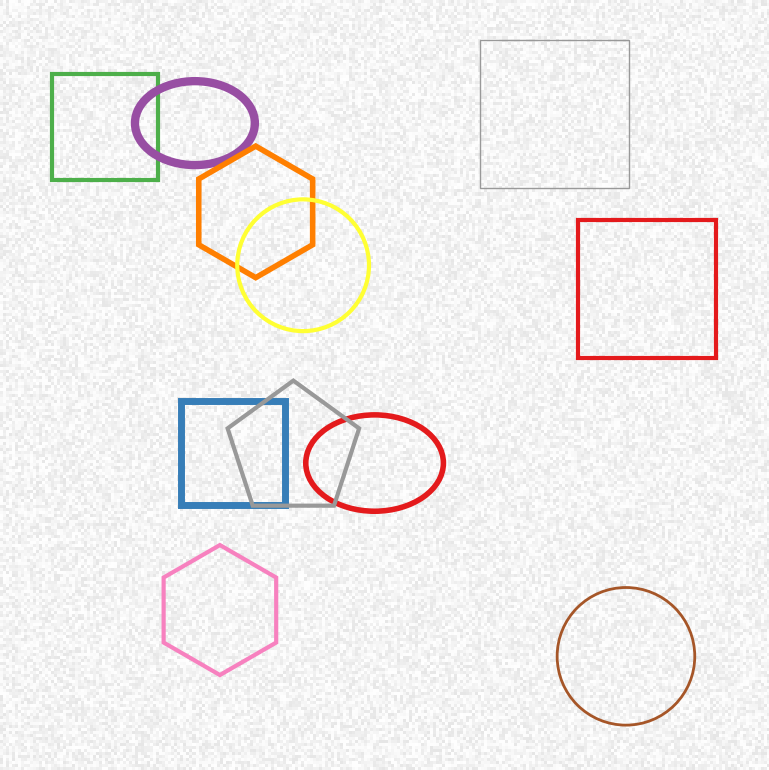[{"shape": "square", "thickness": 1.5, "radius": 0.45, "center": [0.84, 0.625]}, {"shape": "oval", "thickness": 2, "radius": 0.45, "center": [0.486, 0.399]}, {"shape": "square", "thickness": 2.5, "radius": 0.34, "center": [0.303, 0.412]}, {"shape": "square", "thickness": 1.5, "radius": 0.34, "center": [0.136, 0.835]}, {"shape": "oval", "thickness": 3, "radius": 0.39, "center": [0.253, 0.84]}, {"shape": "hexagon", "thickness": 2, "radius": 0.43, "center": [0.332, 0.725]}, {"shape": "circle", "thickness": 1.5, "radius": 0.43, "center": [0.394, 0.656]}, {"shape": "circle", "thickness": 1, "radius": 0.45, "center": [0.813, 0.148]}, {"shape": "hexagon", "thickness": 1.5, "radius": 0.42, "center": [0.286, 0.208]}, {"shape": "square", "thickness": 0.5, "radius": 0.48, "center": [0.72, 0.852]}, {"shape": "pentagon", "thickness": 1.5, "radius": 0.45, "center": [0.381, 0.416]}]